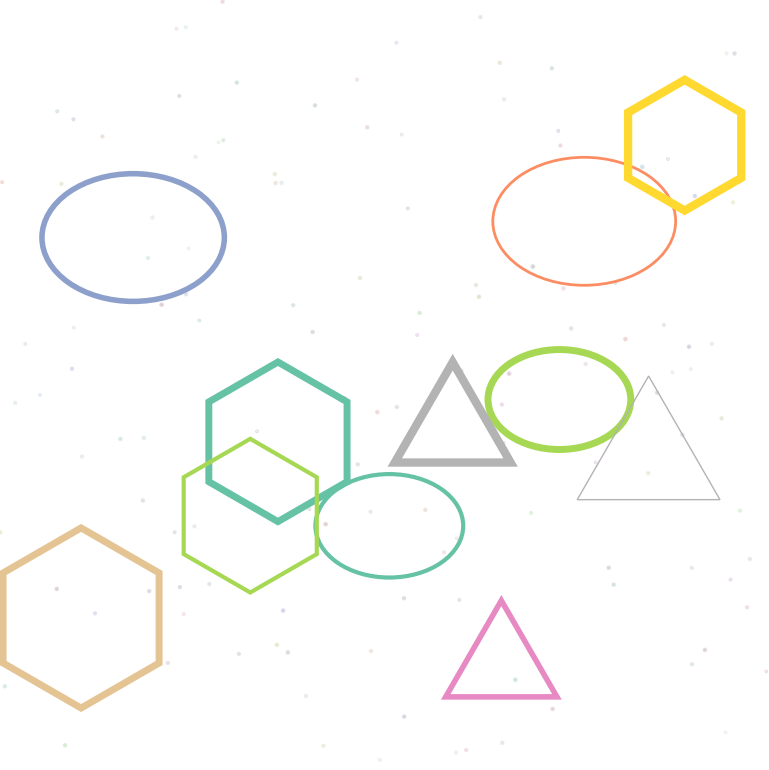[{"shape": "hexagon", "thickness": 2.5, "radius": 0.52, "center": [0.361, 0.426]}, {"shape": "oval", "thickness": 1.5, "radius": 0.48, "center": [0.506, 0.317]}, {"shape": "oval", "thickness": 1, "radius": 0.59, "center": [0.759, 0.713]}, {"shape": "oval", "thickness": 2, "radius": 0.59, "center": [0.173, 0.692]}, {"shape": "triangle", "thickness": 2, "radius": 0.42, "center": [0.651, 0.137]}, {"shape": "oval", "thickness": 2.5, "radius": 0.46, "center": [0.726, 0.481]}, {"shape": "hexagon", "thickness": 1.5, "radius": 0.5, "center": [0.325, 0.33]}, {"shape": "hexagon", "thickness": 3, "radius": 0.42, "center": [0.889, 0.811]}, {"shape": "hexagon", "thickness": 2.5, "radius": 0.58, "center": [0.105, 0.197]}, {"shape": "triangle", "thickness": 3, "radius": 0.43, "center": [0.588, 0.443]}, {"shape": "triangle", "thickness": 0.5, "radius": 0.54, "center": [0.842, 0.405]}]